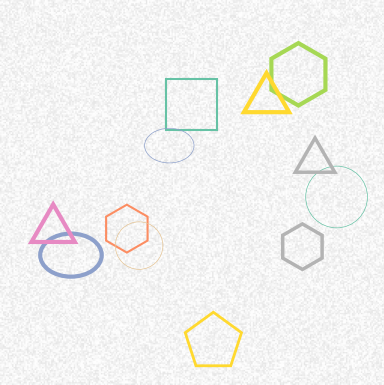[{"shape": "circle", "thickness": 0.5, "radius": 0.4, "center": [0.874, 0.488]}, {"shape": "square", "thickness": 1.5, "radius": 0.33, "center": [0.497, 0.728]}, {"shape": "hexagon", "thickness": 1.5, "radius": 0.31, "center": [0.329, 0.406]}, {"shape": "oval", "thickness": 3, "radius": 0.4, "center": [0.184, 0.337]}, {"shape": "oval", "thickness": 0.5, "radius": 0.32, "center": [0.44, 0.622]}, {"shape": "triangle", "thickness": 3, "radius": 0.33, "center": [0.138, 0.404]}, {"shape": "hexagon", "thickness": 3, "radius": 0.41, "center": [0.775, 0.807]}, {"shape": "pentagon", "thickness": 2, "radius": 0.38, "center": [0.554, 0.112]}, {"shape": "triangle", "thickness": 3, "radius": 0.34, "center": [0.692, 0.743]}, {"shape": "circle", "thickness": 0.5, "radius": 0.31, "center": [0.361, 0.362]}, {"shape": "hexagon", "thickness": 2.5, "radius": 0.3, "center": [0.785, 0.359]}, {"shape": "triangle", "thickness": 2.5, "radius": 0.3, "center": [0.818, 0.582]}]